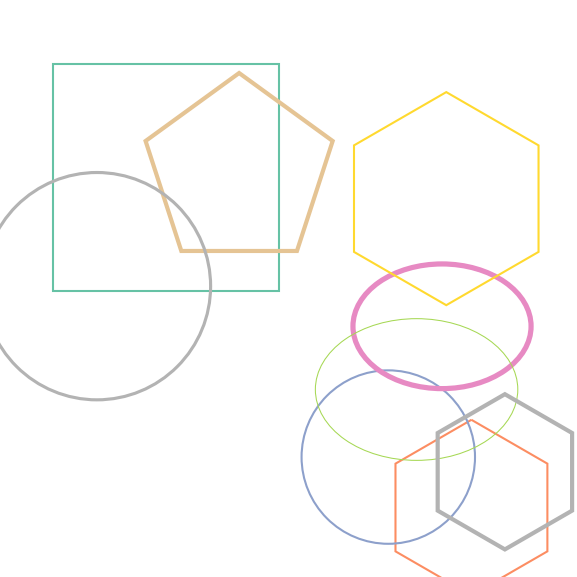[{"shape": "square", "thickness": 1, "radius": 0.98, "center": [0.287, 0.692]}, {"shape": "hexagon", "thickness": 1, "radius": 0.76, "center": [0.816, 0.12]}, {"shape": "circle", "thickness": 1, "radius": 0.75, "center": [0.672, 0.208]}, {"shape": "oval", "thickness": 2.5, "radius": 0.77, "center": [0.765, 0.434]}, {"shape": "oval", "thickness": 0.5, "radius": 0.88, "center": [0.721, 0.325]}, {"shape": "hexagon", "thickness": 1, "radius": 0.92, "center": [0.773, 0.655]}, {"shape": "pentagon", "thickness": 2, "radius": 0.85, "center": [0.414, 0.702]}, {"shape": "hexagon", "thickness": 2, "radius": 0.67, "center": [0.874, 0.182]}, {"shape": "circle", "thickness": 1.5, "radius": 0.98, "center": [0.168, 0.504]}]